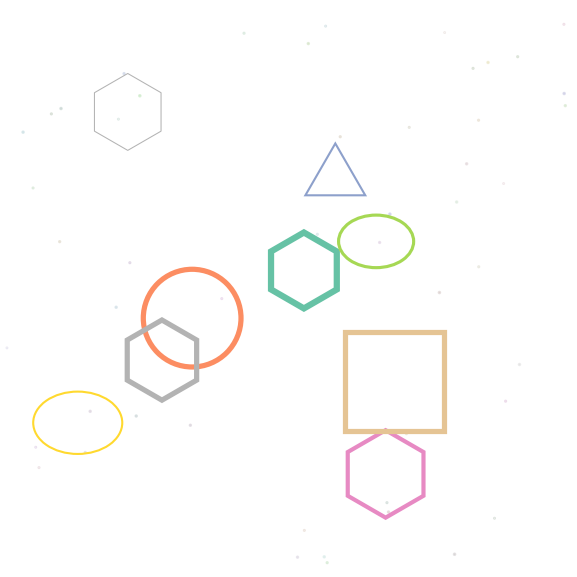[{"shape": "hexagon", "thickness": 3, "radius": 0.33, "center": [0.526, 0.531]}, {"shape": "circle", "thickness": 2.5, "radius": 0.42, "center": [0.333, 0.448]}, {"shape": "triangle", "thickness": 1, "radius": 0.3, "center": [0.581, 0.691]}, {"shape": "hexagon", "thickness": 2, "radius": 0.38, "center": [0.668, 0.178]}, {"shape": "oval", "thickness": 1.5, "radius": 0.33, "center": [0.651, 0.581]}, {"shape": "oval", "thickness": 1, "radius": 0.39, "center": [0.135, 0.267]}, {"shape": "square", "thickness": 2.5, "radius": 0.43, "center": [0.682, 0.338]}, {"shape": "hexagon", "thickness": 2.5, "radius": 0.35, "center": [0.28, 0.376]}, {"shape": "hexagon", "thickness": 0.5, "radius": 0.33, "center": [0.221, 0.805]}]